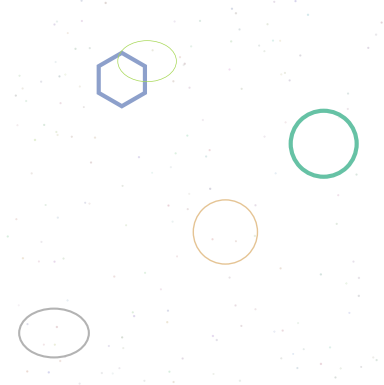[{"shape": "circle", "thickness": 3, "radius": 0.43, "center": [0.841, 0.627]}, {"shape": "hexagon", "thickness": 3, "radius": 0.35, "center": [0.316, 0.793]}, {"shape": "oval", "thickness": 0.5, "radius": 0.38, "center": [0.382, 0.841]}, {"shape": "circle", "thickness": 1, "radius": 0.42, "center": [0.585, 0.397]}, {"shape": "oval", "thickness": 1.5, "radius": 0.45, "center": [0.14, 0.135]}]